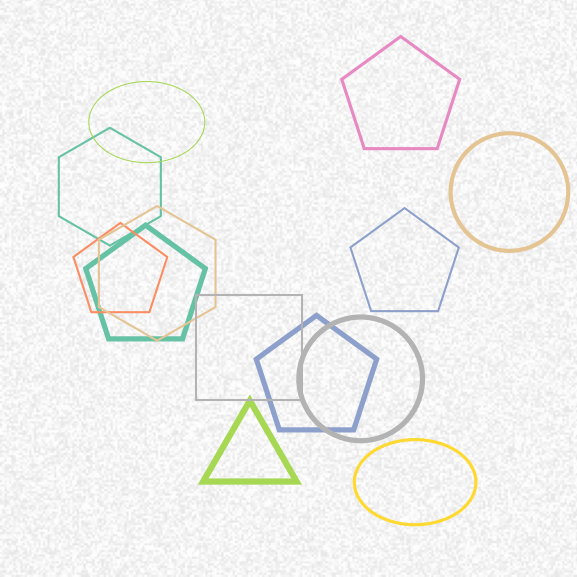[{"shape": "hexagon", "thickness": 1, "radius": 0.51, "center": [0.19, 0.676]}, {"shape": "pentagon", "thickness": 2.5, "radius": 0.54, "center": [0.252, 0.5]}, {"shape": "pentagon", "thickness": 1, "radius": 0.43, "center": [0.208, 0.528]}, {"shape": "pentagon", "thickness": 2.5, "radius": 0.55, "center": [0.548, 0.343]}, {"shape": "pentagon", "thickness": 1, "radius": 0.49, "center": [0.701, 0.54]}, {"shape": "pentagon", "thickness": 1.5, "radius": 0.54, "center": [0.694, 0.829]}, {"shape": "oval", "thickness": 0.5, "radius": 0.5, "center": [0.254, 0.788]}, {"shape": "triangle", "thickness": 3, "radius": 0.47, "center": [0.433, 0.212]}, {"shape": "oval", "thickness": 1.5, "radius": 0.53, "center": [0.719, 0.164]}, {"shape": "hexagon", "thickness": 1, "radius": 0.58, "center": [0.272, 0.526]}, {"shape": "circle", "thickness": 2, "radius": 0.51, "center": [0.882, 0.667]}, {"shape": "circle", "thickness": 2.5, "radius": 0.54, "center": [0.625, 0.343]}, {"shape": "square", "thickness": 1, "radius": 0.46, "center": [0.431, 0.397]}]